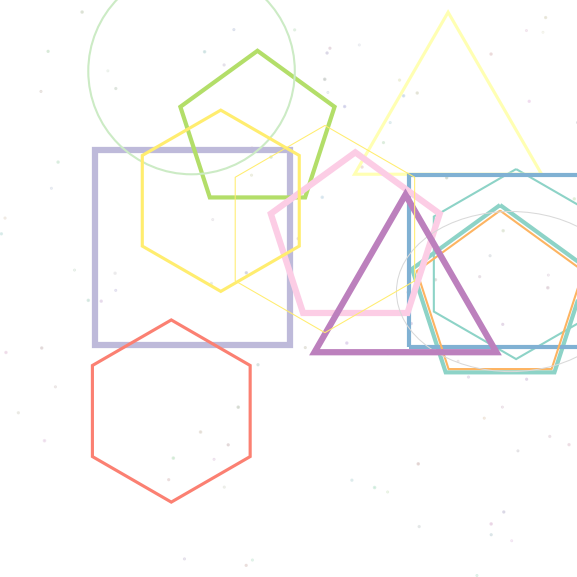[{"shape": "hexagon", "thickness": 1, "radius": 0.82, "center": [0.894, 0.542]}, {"shape": "pentagon", "thickness": 2, "radius": 0.8, "center": [0.866, 0.484]}, {"shape": "triangle", "thickness": 1.5, "radius": 0.93, "center": [0.776, 0.791]}, {"shape": "square", "thickness": 3, "radius": 0.84, "center": [0.333, 0.571]}, {"shape": "hexagon", "thickness": 1.5, "radius": 0.79, "center": [0.297, 0.287]}, {"shape": "square", "thickness": 2, "radius": 0.75, "center": [0.857, 0.547]}, {"shape": "pentagon", "thickness": 1, "radius": 0.76, "center": [0.866, 0.483]}, {"shape": "pentagon", "thickness": 2, "radius": 0.7, "center": [0.446, 0.771]}, {"shape": "pentagon", "thickness": 3, "radius": 0.77, "center": [0.615, 0.582]}, {"shape": "oval", "thickness": 0.5, "radius": 0.99, "center": [0.885, 0.494]}, {"shape": "triangle", "thickness": 3, "radius": 0.91, "center": [0.702, 0.48]}, {"shape": "circle", "thickness": 1, "radius": 0.89, "center": [0.332, 0.876]}, {"shape": "hexagon", "thickness": 1.5, "radius": 0.78, "center": [0.382, 0.651]}, {"shape": "hexagon", "thickness": 0.5, "radius": 0.9, "center": [0.563, 0.602]}]